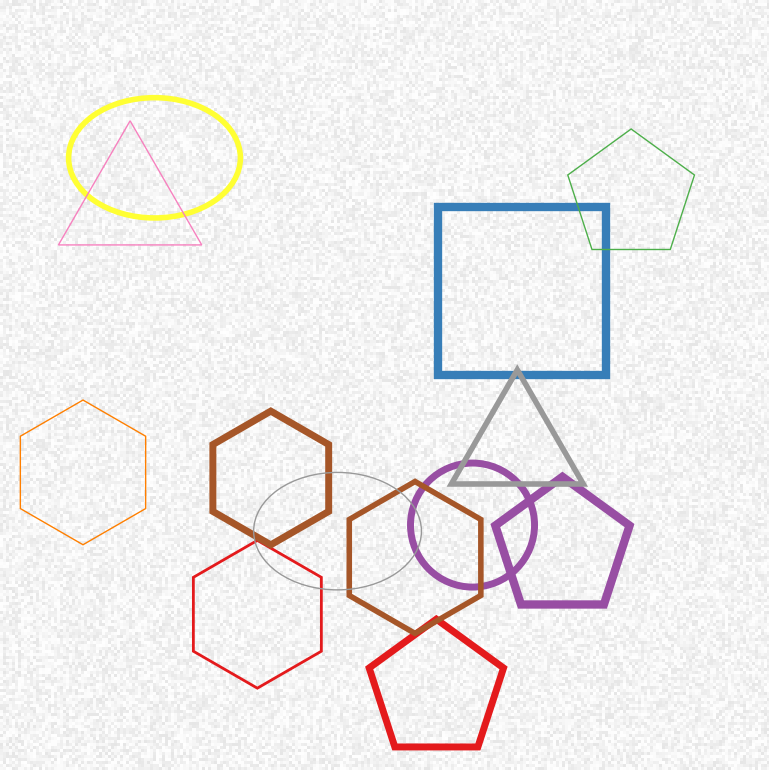[{"shape": "pentagon", "thickness": 2.5, "radius": 0.46, "center": [0.567, 0.104]}, {"shape": "hexagon", "thickness": 1, "radius": 0.48, "center": [0.334, 0.202]}, {"shape": "square", "thickness": 3, "radius": 0.55, "center": [0.678, 0.622]}, {"shape": "pentagon", "thickness": 0.5, "radius": 0.43, "center": [0.82, 0.746]}, {"shape": "pentagon", "thickness": 3, "radius": 0.46, "center": [0.73, 0.289]}, {"shape": "circle", "thickness": 2.5, "radius": 0.4, "center": [0.614, 0.318]}, {"shape": "hexagon", "thickness": 0.5, "radius": 0.47, "center": [0.108, 0.387]}, {"shape": "oval", "thickness": 2, "radius": 0.56, "center": [0.201, 0.795]}, {"shape": "hexagon", "thickness": 2, "radius": 0.49, "center": [0.539, 0.276]}, {"shape": "hexagon", "thickness": 2.5, "radius": 0.43, "center": [0.352, 0.379]}, {"shape": "triangle", "thickness": 0.5, "radius": 0.54, "center": [0.169, 0.736]}, {"shape": "triangle", "thickness": 2, "radius": 0.49, "center": [0.672, 0.421]}, {"shape": "oval", "thickness": 0.5, "radius": 0.54, "center": [0.438, 0.31]}]